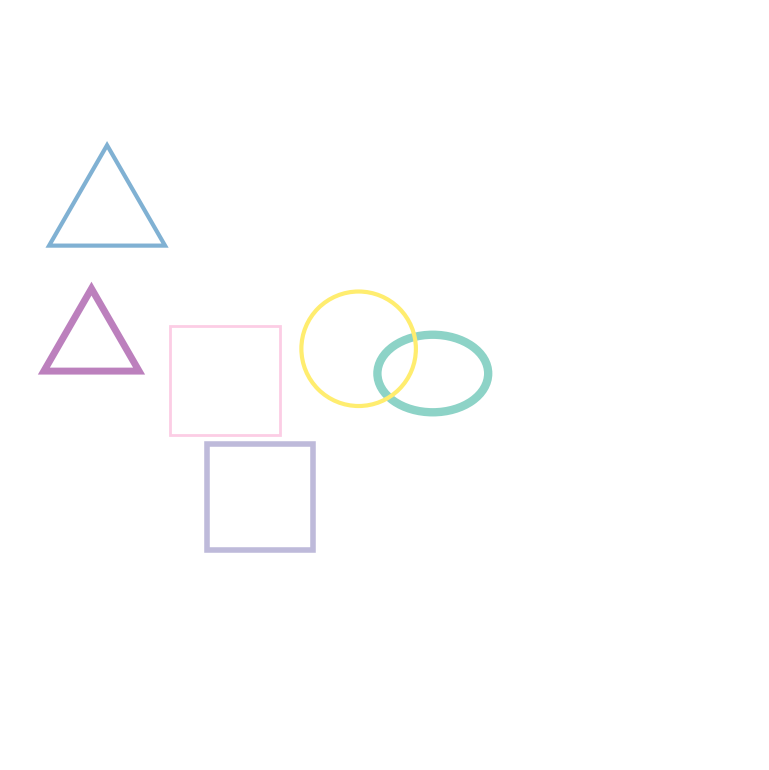[{"shape": "oval", "thickness": 3, "radius": 0.36, "center": [0.562, 0.515]}, {"shape": "square", "thickness": 2, "radius": 0.35, "center": [0.338, 0.355]}, {"shape": "triangle", "thickness": 1.5, "radius": 0.43, "center": [0.139, 0.724]}, {"shape": "square", "thickness": 1, "radius": 0.36, "center": [0.292, 0.506]}, {"shape": "triangle", "thickness": 2.5, "radius": 0.36, "center": [0.119, 0.554]}, {"shape": "circle", "thickness": 1.5, "radius": 0.37, "center": [0.466, 0.547]}]